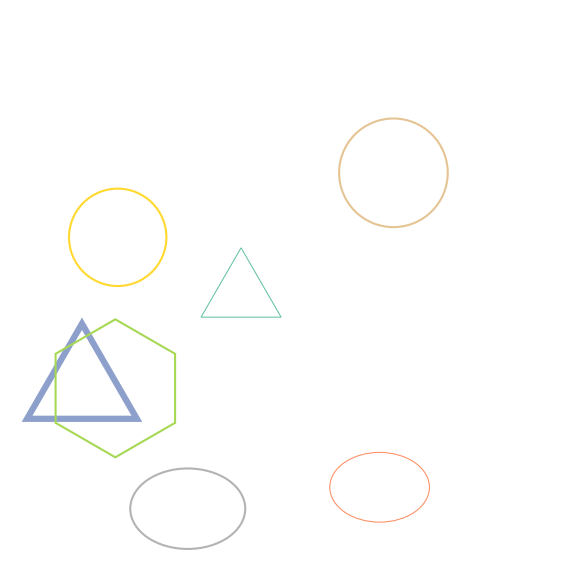[{"shape": "triangle", "thickness": 0.5, "radius": 0.4, "center": [0.417, 0.49]}, {"shape": "oval", "thickness": 0.5, "radius": 0.43, "center": [0.657, 0.155]}, {"shape": "triangle", "thickness": 3, "radius": 0.55, "center": [0.142, 0.329]}, {"shape": "hexagon", "thickness": 1, "radius": 0.6, "center": [0.2, 0.327]}, {"shape": "circle", "thickness": 1, "radius": 0.42, "center": [0.204, 0.588]}, {"shape": "circle", "thickness": 1, "radius": 0.47, "center": [0.681, 0.7]}, {"shape": "oval", "thickness": 1, "radius": 0.5, "center": [0.325, 0.118]}]